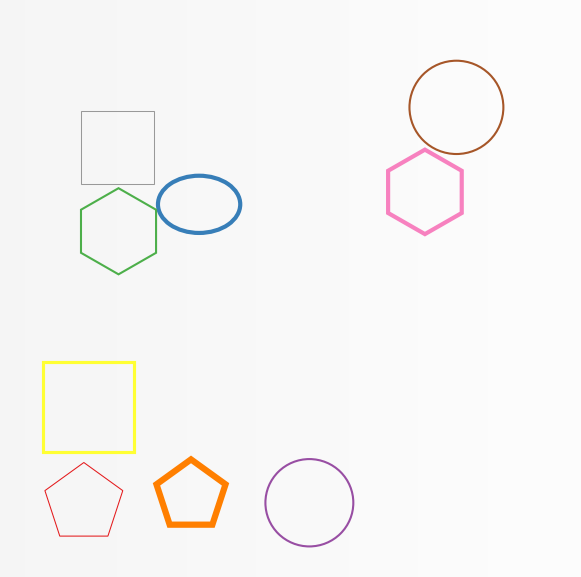[{"shape": "pentagon", "thickness": 0.5, "radius": 0.35, "center": [0.144, 0.128]}, {"shape": "oval", "thickness": 2, "radius": 0.35, "center": [0.343, 0.645]}, {"shape": "hexagon", "thickness": 1, "radius": 0.37, "center": [0.204, 0.599]}, {"shape": "circle", "thickness": 1, "radius": 0.38, "center": [0.532, 0.129]}, {"shape": "pentagon", "thickness": 3, "radius": 0.31, "center": [0.329, 0.141]}, {"shape": "square", "thickness": 1.5, "radius": 0.39, "center": [0.152, 0.294]}, {"shape": "circle", "thickness": 1, "radius": 0.4, "center": [0.785, 0.813]}, {"shape": "hexagon", "thickness": 2, "radius": 0.37, "center": [0.731, 0.667]}, {"shape": "square", "thickness": 0.5, "radius": 0.31, "center": [0.202, 0.743]}]